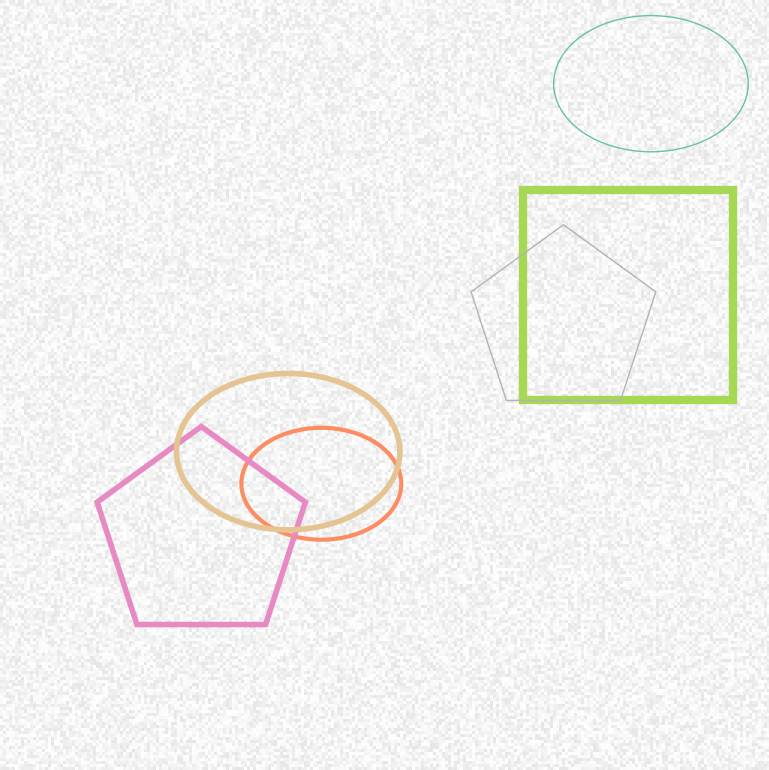[{"shape": "oval", "thickness": 0.5, "radius": 0.63, "center": [0.845, 0.891]}, {"shape": "oval", "thickness": 1.5, "radius": 0.52, "center": [0.417, 0.372]}, {"shape": "pentagon", "thickness": 2, "radius": 0.71, "center": [0.261, 0.304]}, {"shape": "square", "thickness": 3, "radius": 0.68, "center": [0.816, 0.617]}, {"shape": "oval", "thickness": 2, "radius": 0.73, "center": [0.374, 0.413]}, {"shape": "pentagon", "thickness": 0.5, "radius": 0.63, "center": [0.732, 0.582]}]